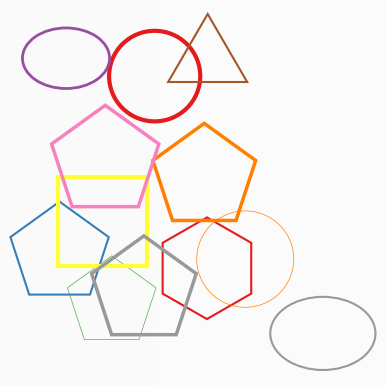[{"shape": "circle", "thickness": 3, "radius": 0.59, "center": [0.399, 0.802]}, {"shape": "hexagon", "thickness": 1.5, "radius": 0.66, "center": [0.534, 0.303]}, {"shape": "pentagon", "thickness": 1.5, "radius": 0.67, "center": [0.154, 0.343]}, {"shape": "pentagon", "thickness": 0.5, "radius": 0.6, "center": [0.288, 0.215]}, {"shape": "oval", "thickness": 2, "radius": 0.56, "center": [0.17, 0.849]}, {"shape": "pentagon", "thickness": 2.5, "radius": 0.7, "center": [0.527, 0.54]}, {"shape": "circle", "thickness": 0.5, "radius": 0.63, "center": [0.633, 0.327]}, {"shape": "square", "thickness": 3, "radius": 0.58, "center": [0.265, 0.424]}, {"shape": "triangle", "thickness": 1.5, "radius": 0.59, "center": [0.536, 0.846]}, {"shape": "pentagon", "thickness": 2.5, "radius": 0.73, "center": [0.272, 0.581]}, {"shape": "pentagon", "thickness": 2.5, "radius": 0.71, "center": [0.371, 0.245]}, {"shape": "oval", "thickness": 1.5, "radius": 0.68, "center": [0.833, 0.134]}]